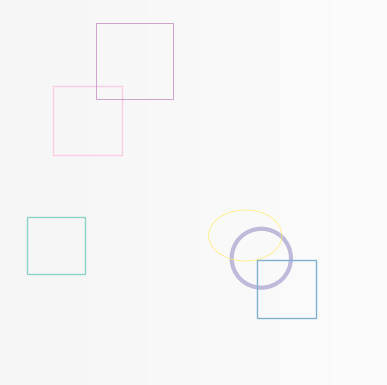[{"shape": "square", "thickness": 1, "radius": 0.37, "center": [0.145, 0.361]}, {"shape": "circle", "thickness": 3, "radius": 0.38, "center": [0.674, 0.329]}, {"shape": "square", "thickness": 1, "radius": 0.38, "center": [0.739, 0.249]}, {"shape": "square", "thickness": 1, "radius": 0.45, "center": [0.226, 0.688]}, {"shape": "square", "thickness": 0.5, "radius": 0.49, "center": [0.347, 0.841]}, {"shape": "oval", "thickness": 0.5, "radius": 0.47, "center": [0.633, 0.388]}]